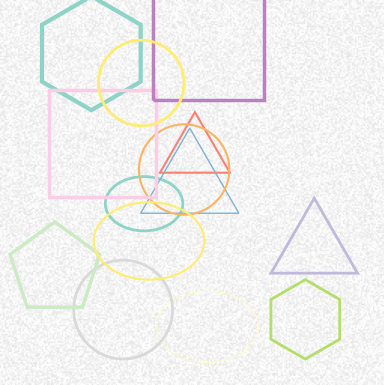[{"shape": "oval", "thickness": 2, "radius": 0.5, "center": [0.374, 0.471]}, {"shape": "hexagon", "thickness": 3, "radius": 0.74, "center": [0.237, 0.862]}, {"shape": "oval", "thickness": 0.5, "radius": 0.66, "center": [0.539, 0.151]}, {"shape": "triangle", "thickness": 2, "radius": 0.65, "center": [0.816, 0.355]}, {"shape": "triangle", "thickness": 1.5, "radius": 0.52, "center": [0.506, 0.604]}, {"shape": "triangle", "thickness": 1, "radius": 0.74, "center": [0.493, 0.52]}, {"shape": "circle", "thickness": 1.5, "radius": 0.59, "center": [0.478, 0.56]}, {"shape": "hexagon", "thickness": 2, "radius": 0.52, "center": [0.793, 0.17]}, {"shape": "square", "thickness": 2.5, "radius": 0.69, "center": [0.266, 0.627]}, {"shape": "circle", "thickness": 2, "radius": 0.64, "center": [0.32, 0.196]}, {"shape": "square", "thickness": 2.5, "radius": 0.72, "center": [0.541, 0.885]}, {"shape": "pentagon", "thickness": 2.5, "radius": 0.61, "center": [0.142, 0.301]}, {"shape": "circle", "thickness": 2, "radius": 0.56, "center": [0.367, 0.784]}, {"shape": "oval", "thickness": 1.5, "radius": 0.72, "center": [0.387, 0.374]}]